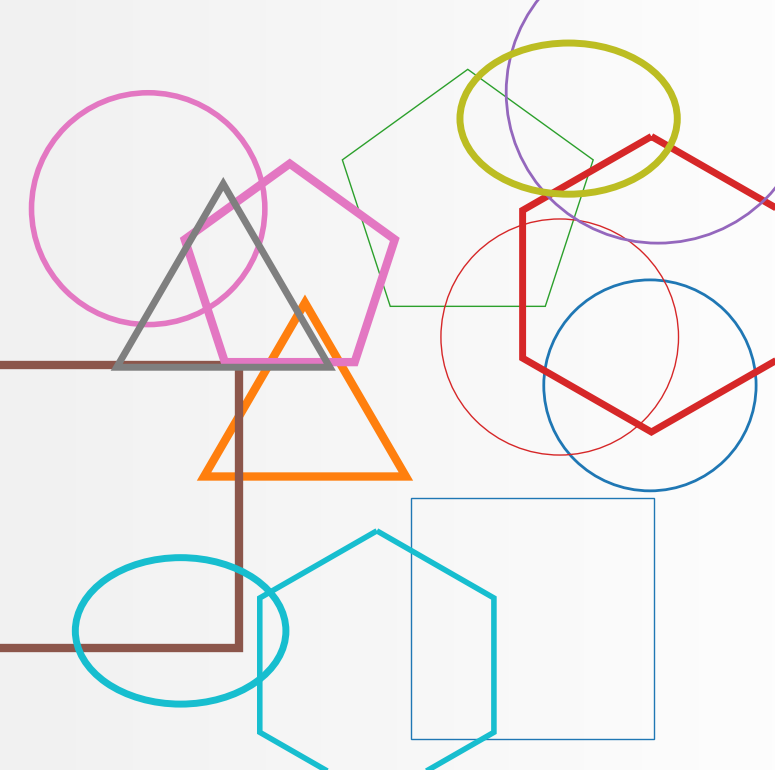[{"shape": "square", "thickness": 0.5, "radius": 0.78, "center": [0.687, 0.197]}, {"shape": "circle", "thickness": 1, "radius": 0.68, "center": [0.839, 0.5]}, {"shape": "triangle", "thickness": 3, "radius": 0.75, "center": [0.394, 0.456]}, {"shape": "pentagon", "thickness": 0.5, "radius": 0.85, "center": [0.604, 0.74]}, {"shape": "circle", "thickness": 0.5, "radius": 0.77, "center": [0.722, 0.562]}, {"shape": "hexagon", "thickness": 2.5, "radius": 0.96, "center": [0.841, 0.631]}, {"shape": "circle", "thickness": 1, "radius": 0.98, "center": [0.849, 0.88]}, {"shape": "square", "thickness": 3, "radius": 0.92, "center": [0.125, 0.342]}, {"shape": "circle", "thickness": 2, "radius": 0.75, "center": [0.191, 0.729]}, {"shape": "pentagon", "thickness": 3, "radius": 0.71, "center": [0.374, 0.645]}, {"shape": "triangle", "thickness": 2.5, "radius": 0.79, "center": [0.288, 0.602]}, {"shape": "oval", "thickness": 2.5, "radius": 0.7, "center": [0.734, 0.846]}, {"shape": "oval", "thickness": 2.5, "radius": 0.68, "center": [0.233, 0.181]}, {"shape": "hexagon", "thickness": 2, "radius": 0.87, "center": [0.486, 0.136]}]